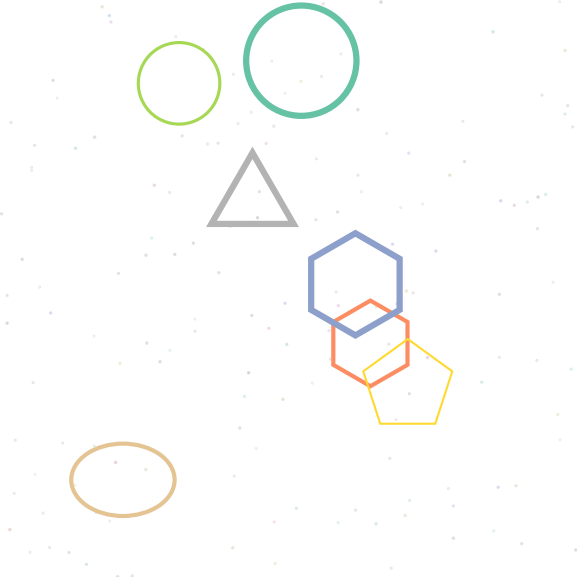[{"shape": "circle", "thickness": 3, "radius": 0.48, "center": [0.522, 0.894]}, {"shape": "hexagon", "thickness": 2, "radius": 0.37, "center": [0.641, 0.404]}, {"shape": "hexagon", "thickness": 3, "radius": 0.44, "center": [0.615, 0.507]}, {"shape": "circle", "thickness": 1.5, "radius": 0.35, "center": [0.31, 0.855]}, {"shape": "pentagon", "thickness": 1, "radius": 0.41, "center": [0.706, 0.331]}, {"shape": "oval", "thickness": 2, "radius": 0.45, "center": [0.213, 0.168]}, {"shape": "triangle", "thickness": 3, "radius": 0.41, "center": [0.437, 0.652]}]